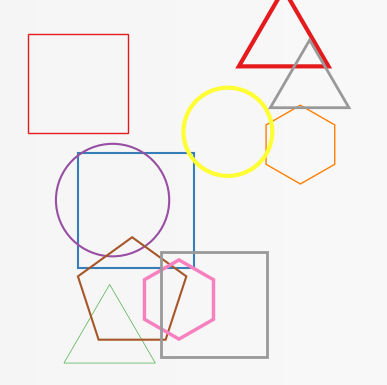[{"shape": "square", "thickness": 1, "radius": 0.64, "center": [0.201, 0.784]}, {"shape": "triangle", "thickness": 3, "radius": 0.67, "center": [0.732, 0.894]}, {"shape": "square", "thickness": 1.5, "radius": 0.74, "center": [0.351, 0.454]}, {"shape": "triangle", "thickness": 0.5, "radius": 0.68, "center": [0.283, 0.125]}, {"shape": "circle", "thickness": 1.5, "radius": 0.73, "center": [0.291, 0.48]}, {"shape": "hexagon", "thickness": 1, "radius": 0.51, "center": [0.775, 0.624]}, {"shape": "circle", "thickness": 3, "radius": 0.57, "center": [0.588, 0.658]}, {"shape": "pentagon", "thickness": 1.5, "radius": 0.74, "center": [0.341, 0.237]}, {"shape": "hexagon", "thickness": 2.5, "radius": 0.51, "center": [0.462, 0.222]}, {"shape": "triangle", "thickness": 2, "radius": 0.59, "center": [0.799, 0.779]}, {"shape": "square", "thickness": 2, "radius": 0.68, "center": [0.551, 0.21]}]